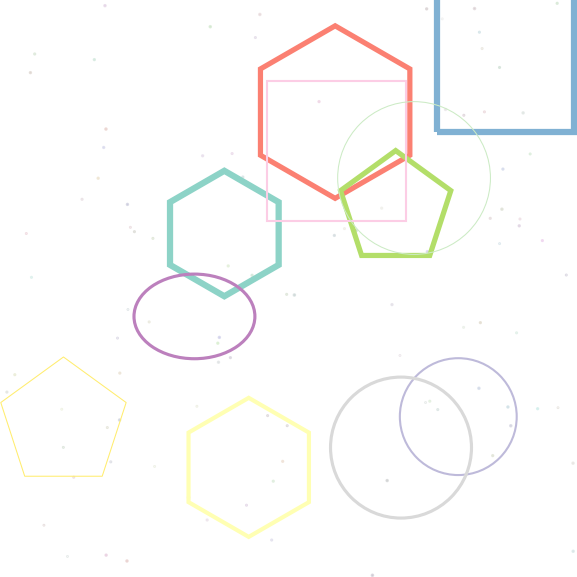[{"shape": "hexagon", "thickness": 3, "radius": 0.54, "center": [0.388, 0.595]}, {"shape": "hexagon", "thickness": 2, "radius": 0.6, "center": [0.431, 0.19]}, {"shape": "circle", "thickness": 1, "radius": 0.51, "center": [0.794, 0.278]}, {"shape": "hexagon", "thickness": 2.5, "radius": 0.75, "center": [0.58, 0.805]}, {"shape": "square", "thickness": 3, "radius": 0.59, "center": [0.876, 0.889]}, {"shape": "pentagon", "thickness": 2.5, "radius": 0.5, "center": [0.685, 0.638]}, {"shape": "square", "thickness": 1, "radius": 0.6, "center": [0.583, 0.738]}, {"shape": "circle", "thickness": 1.5, "radius": 0.61, "center": [0.694, 0.224]}, {"shape": "oval", "thickness": 1.5, "radius": 0.52, "center": [0.337, 0.451]}, {"shape": "circle", "thickness": 0.5, "radius": 0.66, "center": [0.717, 0.691]}, {"shape": "pentagon", "thickness": 0.5, "radius": 0.57, "center": [0.11, 0.267]}]